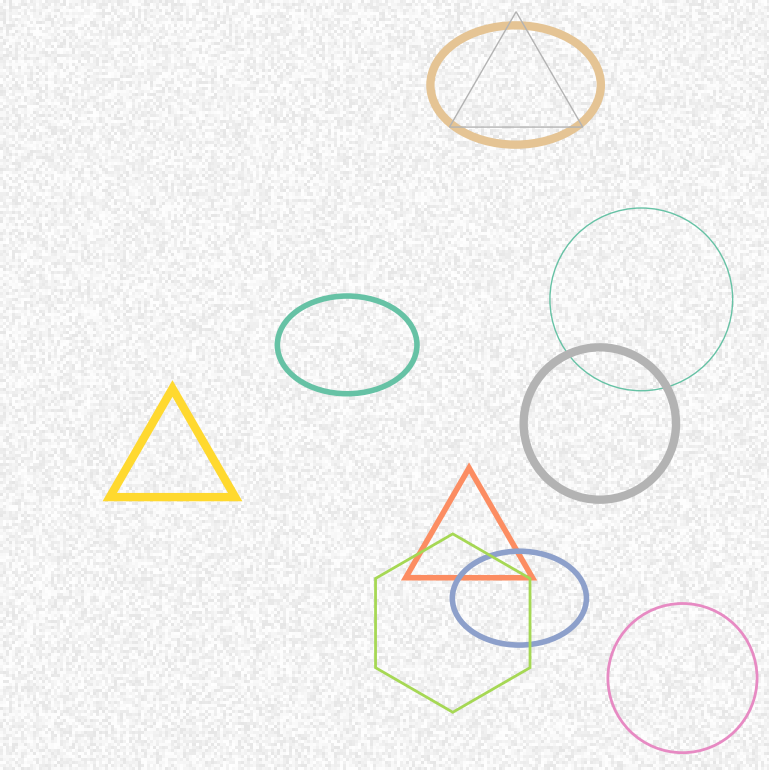[{"shape": "circle", "thickness": 0.5, "radius": 0.59, "center": [0.833, 0.611]}, {"shape": "oval", "thickness": 2, "radius": 0.45, "center": [0.451, 0.552]}, {"shape": "triangle", "thickness": 2, "radius": 0.48, "center": [0.609, 0.297]}, {"shape": "oval", "thickness": 2, "radius": 0.44, "center": [0.675, 0.223]}, {"shape": "circle", "thickness": 1, "radius": 0.48, "center": [0.886, 0.119]}, {"shape": "hexagon", "thickness": 1, "radius": 0.58, "center": [0.588, 0.191]}, {"shape": "triangle", "thickness": 3, "radius": 0.47, "center": [0.224, 0.401]}, {"shape": "oval", "thickness": 3, "radius": 0.55, "center": [0.67, 0.89]}, {"shape": "circle", "thickness": 3, "radius": 0.49, "center": [0.779, 0.45]}, {"shape": "triangle", "thickness": 0.5, "radius": 0.5, "center": [0.67, 0.885]}]